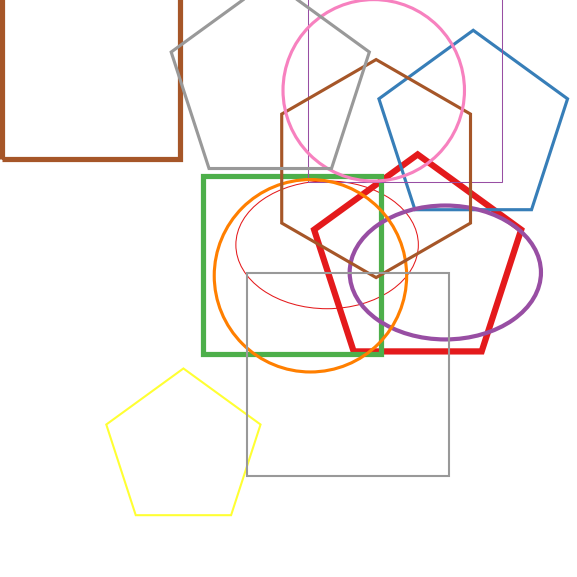[{"shape": "oval", "thickness": 0.5, "radius": 0.79, "center": [0.566, 0.575]}, {"shape": "pentagon", "thickness": 3, "radius": 0.94, "center": [0.723, 0.543]}, {"shape": "pentagon", "thickness": 1.5, "radius": 0.86, "center": [0.819, 0.775]}, {"shape": "square", "thickness": 2.5, "radius": 0.77, "center": [0.506, 0.54]}, {"shape": "square", "thickness": 0.5, "radius": 0.84, "center": [0.701, 0.852]}, {"shape": "oval", "thickness": 2, "radius": 0.83, "center": [0.771, 0.527]}, {"shape": "circle", "thickness": 1.5, "radius": 0.83, "center": [0.538, 0.522]}, {"shape": "pentagon", "thickness": 1, "radius": 0.7, "center": [0.318, 0.221]}, {"shape": "hexagon", "thickness": 1.5, "radius": 0.94, "center": [0.651, 0.707]}, {"shape": "square", "thickness": 2.5, "radius": 0.77, "center": [0.158, 0.877]}, {"shape": "circle", "thickness": 1.5, "radius": 0.79, "center": [0.647, 0.843]}, {"shape": "square", "thickness": 1, "radius": 0.88, "center": [0.603, 0.351]}, {"shape": "pentagon", "thickness": 1.5, "radius": 0.9, "center": [0.468, 0.853]}]